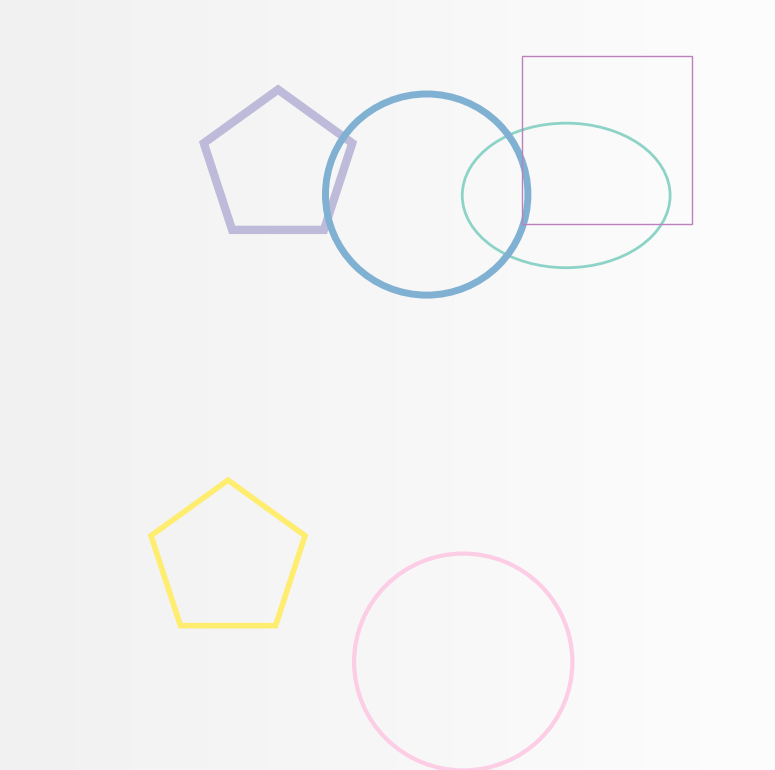[{"shape": "oval", "thickness": 1, "radius": 0.67, "center": [0.731, 0.746]}, {"shape": "pentagon", "thickness": 3, "radius": 0.5, "center": [0.359, 0.783]}, {"shape": "circle", "thickness": 2.5, "radius": 0.65, "center": [0.551, 0.747]}, {"shape": "circle", "thickness": 1.5, "radius": 0.7, "center": [0.598, 0.14]}, {"shape": "square", "thickness": 0.5, "radius": 0.55, "center": [0.783, 0.818]}, {"shape": "pentagon", "thickness": 2, "radius": 0.52, "center": [0.294, 0.272]}]